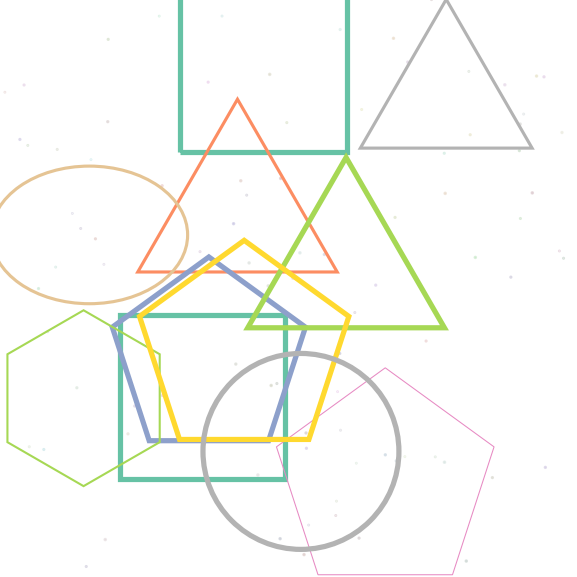[{"shape": "square", "thickness": 2.5, "radius": 0.72, "center": [0.456, 0.881]}, {"shape": "square", "thickness": 2.5, "radius": 0.71, "center": [0.351, 0.311]}, {"shape": "triangle", "thickness": 1.5, "radius": 1.0, "center": [0.411, 0.628]}, {"shape": "pentagon", "thickness": 2.5, "radius": 0.88, "center": [0.362, 0.378]}, {"shape": "pentagon", "thickness": 0.5, "radius": 0.99, "center": [0.667, 0.164]}, {"shape": "triangle", "thickness": 2.5, "radius": 0.98, "center": [0.599, 0.53]}, {"shape": "hexagon", "thickness": 1, "radius": 0.76, "center": [0.145, 0.31]}, {"shape": "pentagon", "thickness": 2.5, "radius": 0.95, "center": [0.423, 0.392]}, {"shape": "oval", "thickness": 1.5, "radius": 0.85, "center": [0.155, 0.592]}, {"shape": "circle", "thickness": 2.5, "radius": 0.85, "center": [0.521, 0.217]}, {"shape": "triangle", "thickness": 1.5, "radius": 0.86, "center": [0.773, 0.829]}]